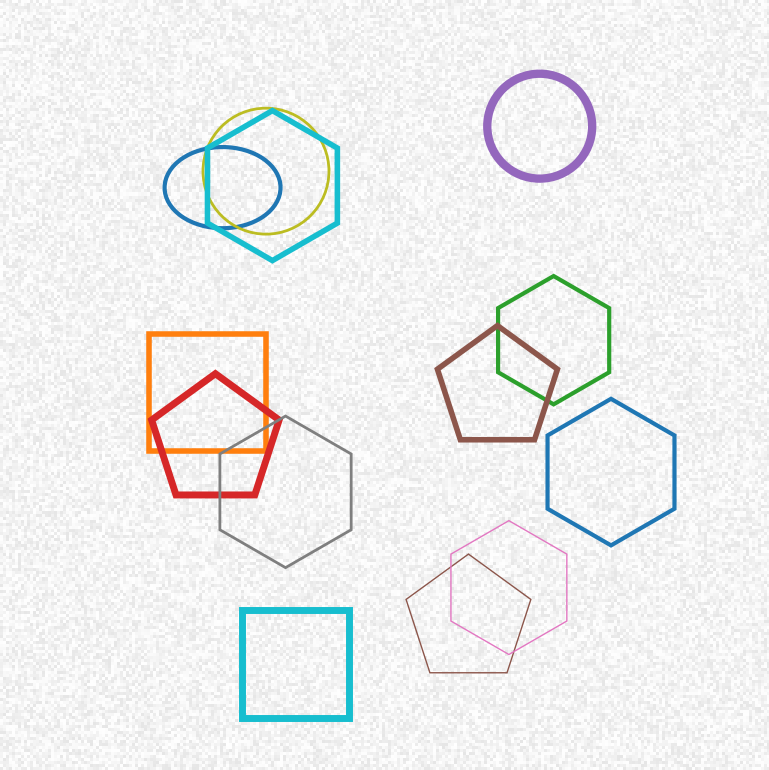[{"shape": "hexagon", "thickness": 1.5, "radius": 0.48, "center": [0.794, 0.387]}, {"shape": "oval", "thickness": 1.5, "radius": 0.38, "center": [0.289, 0.756]}, {"shape": "square", "thickness": 2, "radius": 0.38, "center": [0.269, 0.491]}, {"shape": "hexagon", "thickness": 1.5, "radius": 0.42, "center": [0.719, 0.558]}, {"shape": "pentagon", "thickness": 2.5, "radius": 0.44, "center": [0.28, 0.428]}, {"shape": "circle", "thickness": 3, "radius": 0.34, "center": [0.701, 0.836]}, {"shape": "pentagon", "thickness": 2, "radius": 0.41, "center": [0.646, 0.495]}, {"shape": "pentagon", "thickness": 0.5, "radius": 0.43, "center": [0.608, 0.195]}, {"shape": "hexagon", "thickness": 0.5, "radius": 0.43, "center": [0.661, 0.237]}, {"shape": "hexagon", "thickness": 1, "radius": 0.49, "center": [0.371, 0.361]}, {"shape": "circle", "thickness": 1, "radius": 0.41, "center": [0.345, 0.778]}, {"shape": "square", "thickness": 2.5, "radius": 0.35, "center": [0.384, 0.138]}, {"shape": "hexagon", "thickness": 2, "radius": 0.49, "center": [0.354, 0.759]}]